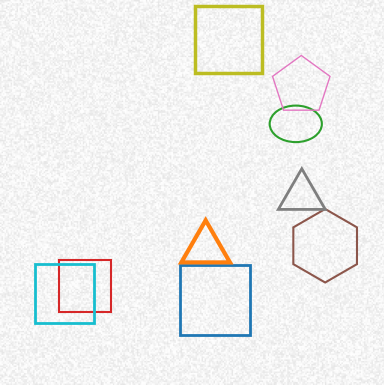[{"shape": "square", "thickness": 2, "radius": 0.45, "center": [0.559, 0.221]}, {"shape": "triangle", "thickness": 3, "radius": 0.36, "center": [0.534, 0.355]}, {"shape": "oval", "thickness": 1.5, "radius": 0.34, "center": [0.768, 0.678]}, {"shape": "square", "thickness": 1.5, "radius": 0.34, "center": [0.22, 0.257]}, {"shape": "hexagon", "thickness": 1.5, "radius": 0.48, "center": [0.845, 0.362]}, {"shape": "pentagon", "thickness": 1, "radius": 0.39, "center": [0.783, 0.777]}, {"shape": "triangle", "thickness": 2, "radius": 0.35, "center": [0.784, 0.491]}, {"shape": "square", "thickness": 2.5, "radius": 0.44, "center": [0.594, 0.897]}, {"shape": "square", "thickness": 2, "radius": 0.38, "center": [0.167, 0.238]}]